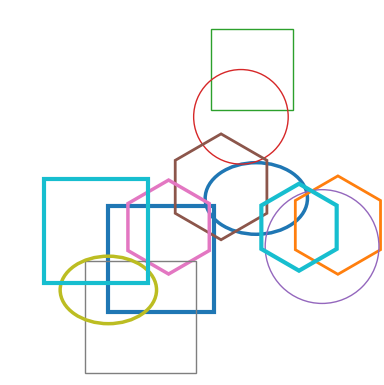[{"shape": "square", "thickness": 3, "radius": 0.69, "center": [0.419, 0.326]}, {"shape": "oval", "thickness": 2.5, "radius": 0.66, "center": [0.666, 0.484]}, {"shape": "hexagon", "thickness": 2, "radius": 0.64, "center": [0.878, 0.415]}, {"shape": "square", "thickness": 1, "radius": 0.53, "center": [0.655, 0.819]}, {"shape": "circle", "thickness": 1, "radius": 0.61, "center": [0.626, 0.697]}, {"shape": "circle", "thickness": 1, "radius": 0.74, "center": [0.837, 0.36]}, {"shape": "hexagon", "thickness": 2, "radius": 0.69, "center": [0.574, 0.515]}, {"shape": "hexagon", "thickness": 2.5, "radius": 0.61, "center": [0.438, 0.41]}, {"shape": "square", "thickness": 1, "radius": 0.73, "center": [0.365, 0.176]}, {"shape": "oval", "thickness": 2.5, "radius": 0.63, "center": [0.281, 0.247]}, {"shape": "square", "thickness": 3, "radius": 0.68, "center": [0.249, 0.4]}, {"shape": "hexagon", "thickness": 3, "radius": 0.56, "center": [0.777, 0.41]}]